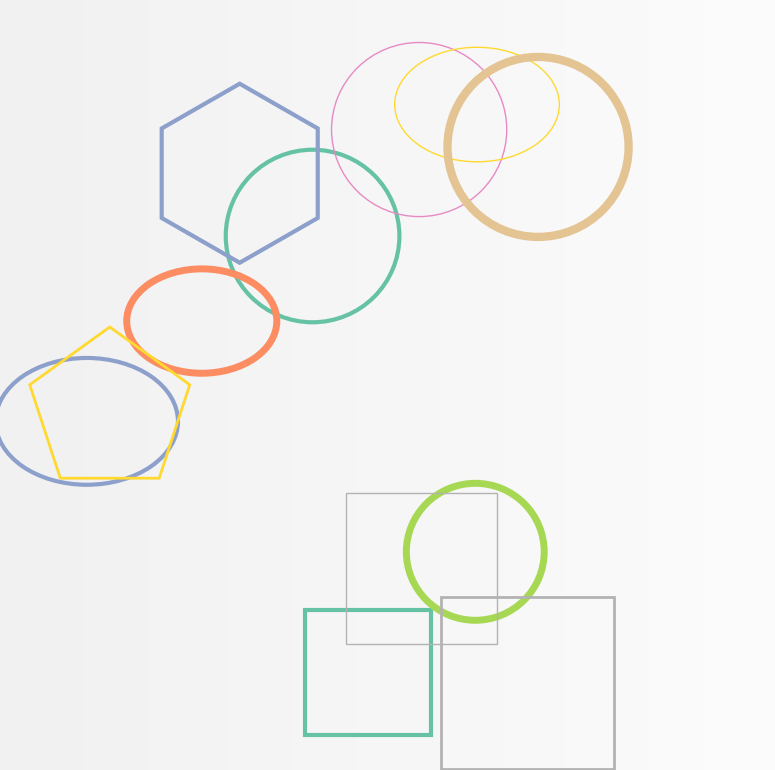[{"shape": "circle", "thickness": 1.5, "radius": 0.56, "center": [0.403, 0.694]}, {"shape": "square", "thickness": 1.5, "radius": 0.41, "center": [0.474, 0.127]}, {"shape": "oval", "thickness": 2.5, "radius": 0.48, "center": [0.26, 0.583]}, {"shape": "oval", "thickness": 1.5, "radius": 0.59, "center": [0.112, 0.453]}, {"shape": "hexagon", "thickness": 1.5, "radius": 0.58, "center": [0.309, 0.775]}, {"shape": "circle", "thickness": 0.5, "radius": 0.57, "center": [0.541, 0.832]}, {"shape": "circle", "thickness": 2.5, "radius": 0.44, "center": [0.613, 0.283]}, {"shape": "pentagon", "thickness": 1, "radius": 0.54, "center": [0.142, 0.467]}, {"shape": "oval", "thickness": 0.5, "radius": 0.53, "center": [0.616, 0.864]}, {"shape": "circle", "thickness": 3, "radius": 0.58, "center": [0.694, 0.809]}, {"shape": "square", "thickness": 1, "radius": 0.56, "center": [0.681, 0.113]}, {"shape": "square", "thickness": 0.5, "radius": 0.49, "center": [0.544, 0.262]}]